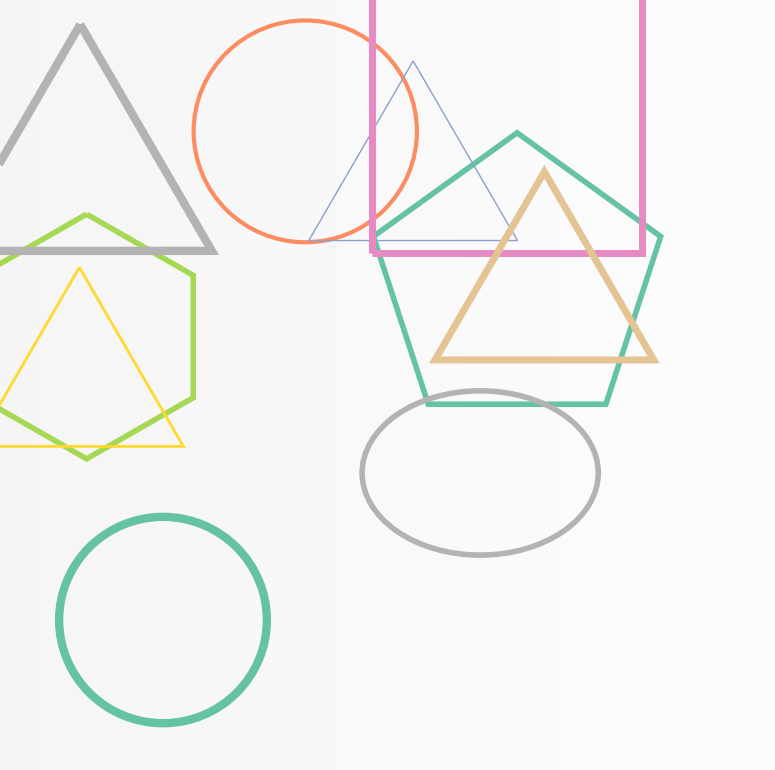[{"shape": "pentagon", "thickness": 2, "radius": 0.97, "center": [0.667, 0.633]}, {"shape": "circle", "thickness": 3, "radius": 0.67, "center": [0.21, 0.195]}, {"shape": "circle", "thickness": 1.5, "radius": 0.72, "center": [0.394, 0.829]}, {"shape": "triangle", "thickness": 0.5, "radius": 0.78, "center": [0.533, 0.765]}, {"shape": "square", "thickness": 2.5, "radius": 0.87, "center": [0.654, 0.845]}, {"shape": "hexagon", "thickness": 2, "radius": 0.79, "center": [0.112, 0.563]}, {"shape": "triangle", "thickness": 1, "radius": 0.77, "center": [0.102, 0.498]}, {"shape": "triangle", "thickness": 2.5, "radius": 0.81, "center": [0.702, 0.614]}, {"shape": "oval", "thickness": 2, "radius": 0.76, "center": [0.62, 0.386]}, {"shape": "triangle", "thickness": 3, "radius": 0.98, "center": [0.104, 0.772]}]